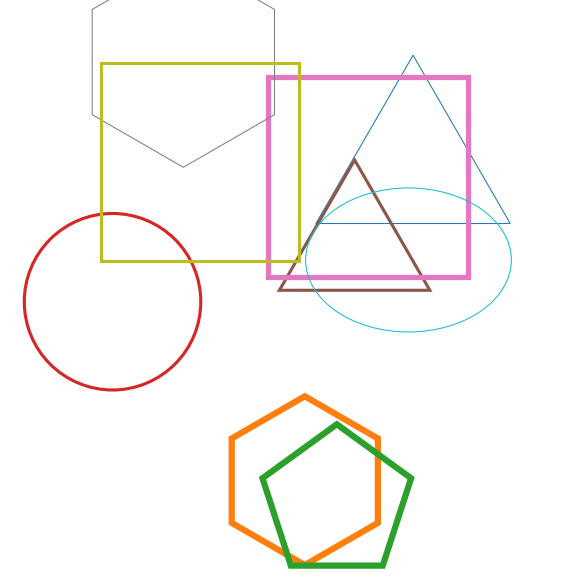[{"shape": "triangle", "thickness": 0.5, "radius": 0.97, "center": [0.715, 0.709]}, {"shape": "hexagon", "thickness": 3, "radius": 0.73, "center": [0.528, 0.167]}, {"shape": "pentagon", "thickness": 3, "radius": 0.68, "center": [0.583, 0.129]}, {"shape": "circle", "thickness": 1.5, "radius": 0.76, "center": [0.195, 0.477]}, {"shape": "triangle", "thickness": 1.5, "radius": 0.75, "center": [0.614, 0.572]}, {"shape": "square", "thickness": 2.5, "radius": 0.87, "center": [0.637, 0.693]}, {"shape": "hexagon", "thickness": 0.5, "radius": 0.91, "center": [0.317, 0.892]}, {"shape": "square", "thickness": 1.5, "radius": 0.86, "center": [0.346, 0.719]}, {"shape": "oval", "thickness": 0.5, "radius": 0.89, "center": [0.707, 0.549]}]